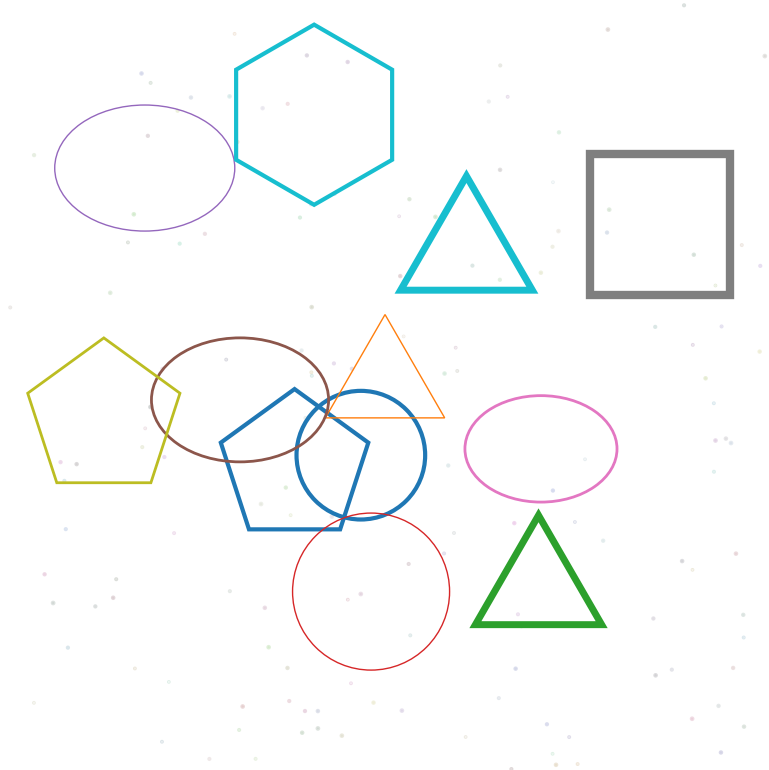[{"shape": "circle", "thickness": 1.5, "radius": 0.42, "center": [0.469, 0.409]}, {"shape": "pentagon", "thickness": 1.5, "radius": 0.5, "center": [0.383, 0.394]}, {"shape": "triangle", "thickness": 0.5, "radius": 0.45, "center": [0.5, 0.502]}, {"shape": "triangle", "thickness": 2.5, "radius": 0.47, "center": [0.699, 0.236]}, {"shape": "circle", "thickness": 0.5, "radius": 0.51, "center": [0.482, 0.232]}, {"shape": "oval", "thickness": 0.5, "radius": 0.58, "center": [0.188, 0.782]}, {"shape": "oval", "thickness": 1, "radius": 0.58, "center": [0.312, 0.481]}, {"shape": "oval", "thickness": 1, "radius": 0.49, "center": [0.703, 0.417]}, {"shape": "square", "thickness": 3, "radius": 0.46, "center": [0.857, 0.708]}, {"shape": "pentagon", "thickness": 1, "radius": 0.52, "center": [0.135, 0.457]}, {"shape": "triangle", "thickness": 2.5, "radius": 0.49, "center": [0.606, 0.673]}, {"shape": "hexagon", "thickness": 1.5, "radius": 0.58, "center": [0.408, 0.851]}]